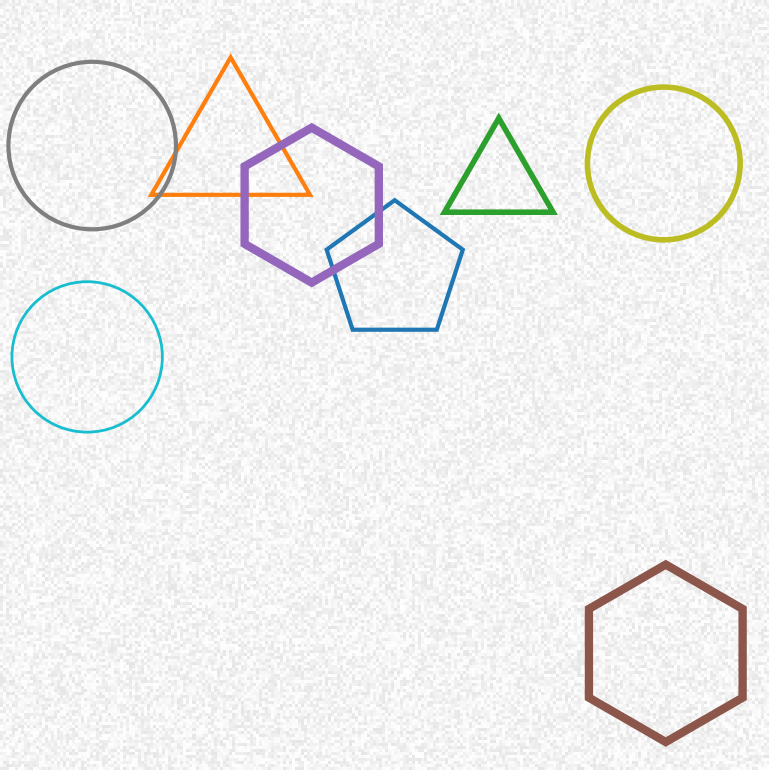[{"shape": "pentagon", "thickness": 1.5, "radius": 0.46, "center": [0.513, 0.647]}, {"shape": "triangle", "thickness": 1.5, "radius": 0.6, "center": [0.3, 0.806]}, {"shape": "triangle", "thickness": 2, "radius": 0.41, "center": [0.648, 0.765]}, {"shape": "hexagon", "thickness": 3, "radius": 0.5, "center": [0.405, 0.734]}, {"shape": "hexagon", "thickness": 3, "radius": 0.58, "center": [0.865, 0.152]}, {"shape": "circle", "thickness": 1.5, "radius": 0.54, "center": [0.12, 0.811]}, {"shape": "circle", "thickness": 2, "radius": 0.5, "center": [0.862, 0.788]}, {"shape": "circle", "thickness": 1, "radius": 0.49, "center": [0.113, 0.536]}]